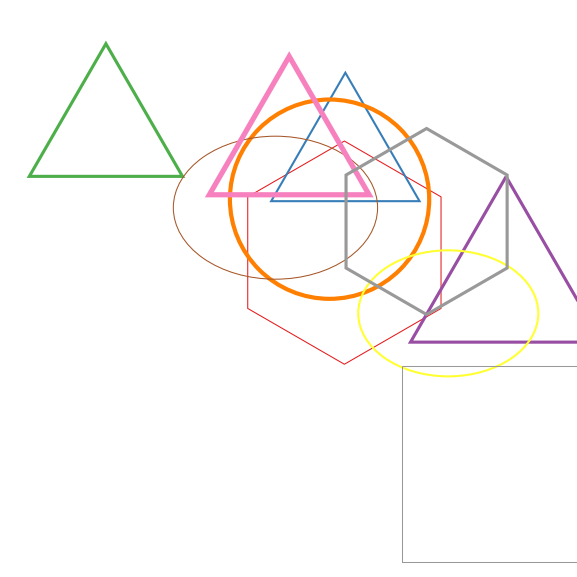[{"shape": "hexagon", "thickness": 0.5, "radius": 0.97, "center": [0.596, 0.562]}, {"shape": "triangle", "thickness": 1, "radius": 0.74, "center": [0.598, 0.725]}, {"shape": "triangle", "thickness": 1.5, "radius": 0.77, "center": [0.183, 0.77]}, {"shape": "triangle", "thickness": 1.5, "radius": 0.96, "center": [0.876, 0.502]}, {"shape": "circle", "thickness": 2, "radius": 0.86, "center": [0.571, 0.654]}, {"shape": "oval", "thickness": 1, "radius": 0.78, "center": [0.776, 0.457]}, {"shape": "oval", "thickness": 0.5, "radius": 0.88, "center": [0.477, 0.639]}, {"shape": "triangle", "thickness": 2.5, "radius": 0.8, "center": [0.501, 0.742]}, {"shape": "square", "thickness": 0.5, "radius": 0.85, "center": [0.865, 0.196]}, {"shape": "hexagon", "thickness": 1.5, "radius": 0.81, "center": [0.739, 0.616]}]